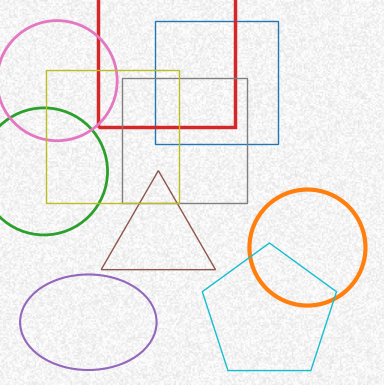[{"shape": "square", "thickness": 1, "radius": 0.8, "center": [0.562, 0.785]}, {"shape": "circle", "thickness": 3, "radius": 0.75, "center": [0.799, 0.357]}, {"shape": "circle", "thickness": 2, "radius": 0.82, "center": [0.114, 0.555]}, {"shape": "square", "thickness": 2.5, "radius": 0.89, "center": [0.433, 0.847]}, {"shape": "oval", "thickness": 1.5, "radius": 0.89, "center": [0.229, 0.163]}, {"shape": "triangle", "thickness": 1, "radius": 0.86, "center": [0.411, 0.385]}, {"shape": "circle", "thickness": 2, "radius": 0.78, "center": [0.148, 0.79]}, {"shape": "square", "thickness": 1, "radius": 0.81, "center": [0.479, 0.635]}, {"shape": "square", "thickness": 1, "radius": 0.87, "center": [0.293, 0.646]}, {"shape": "pentagon", "thickness": 1, "radius": 0.92, "center": [0.7, 0.186]}]